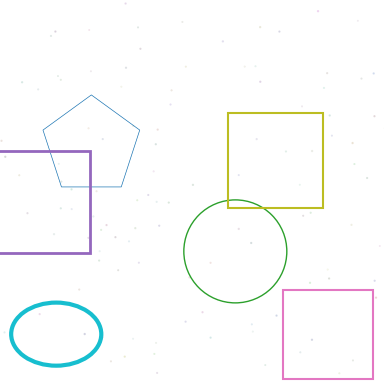[{"shape": "pentagon", "thickness": 0.5, "radius": 0.66, "center": [0.237, 0.621]}, {"shape": "circle", "thickness": 1, "radius": 0.67, "center": [0.611, 0.347]}, {"shape": "square", "thickness": 2, "radius": 0.66, "center": [0.101, 0.475]}, {"shape": "square", "thickness": 1.5, "radius": 0.58, "center": [0.852, 0.131]}, {"shape": "square", "thickness": 1.5, "radius": 0.62, "center": [0.715, 0.583]}, {"shape": "oval", "thickness": 3, "radius": 0.59, "center": [0.146, 0.132]}]